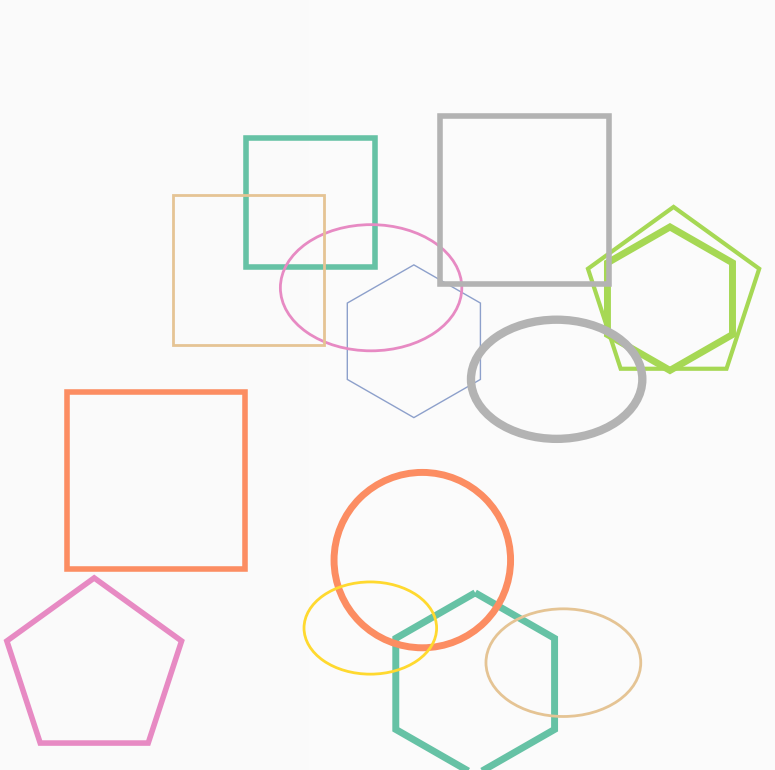[{"shape": "hexagon", "thickness": 2.5, "radius": 0.59, "center": [0.613, 0.112]}, {"shape": "square", "thickness": 2, "radius": 0.42, "center": [0.401, 0.737]}, {"shape": "square", "thickness": 2, "radius": 0.57, "center": [0.201, 0.376]}, {"shape": "circle", "thickness": 2.5, "radius": 0.57, "center": [0.545, 0.273]}, {"shape": "hexagon", "thickness": 0.5, "radius": 0.5, "center": [0.534, 0.557]}, {"shape": "oval", "thickness": 1, "radius": 0.59, "center": [0.479, 0.626]}, {"shape": "pentagon", "thickness": 2, "radius": 0.59, "center": [0.122, 0.131]}, {"shape": "pentagon", "thickness": 1.5, "radius": 0.58, "center": [0.869, 0.615]}, {"shape": "hexagon", "thickness": 2.5, "radius": 0.47, "center": [0.864, 0.612]}, {"shape": "oval", "thickness": 1, "radius": 0.43, "center": [0.478, 0.184]}, {"shape": "square", "thickness": 1, "radius": 0.49, "center": [0.321, 0.65]}, {"shape": "oval", "thickness": 1, "radius": 0.5, "center": [0.727, 0.139]}, {"shape": "square", "thickness": 2, "radius": 0.55, "center": [0.676, 0.74]}, {"shape": "oval", "thickness": 3, "radius": 0.55, "center": [0.718, 0.507]}]